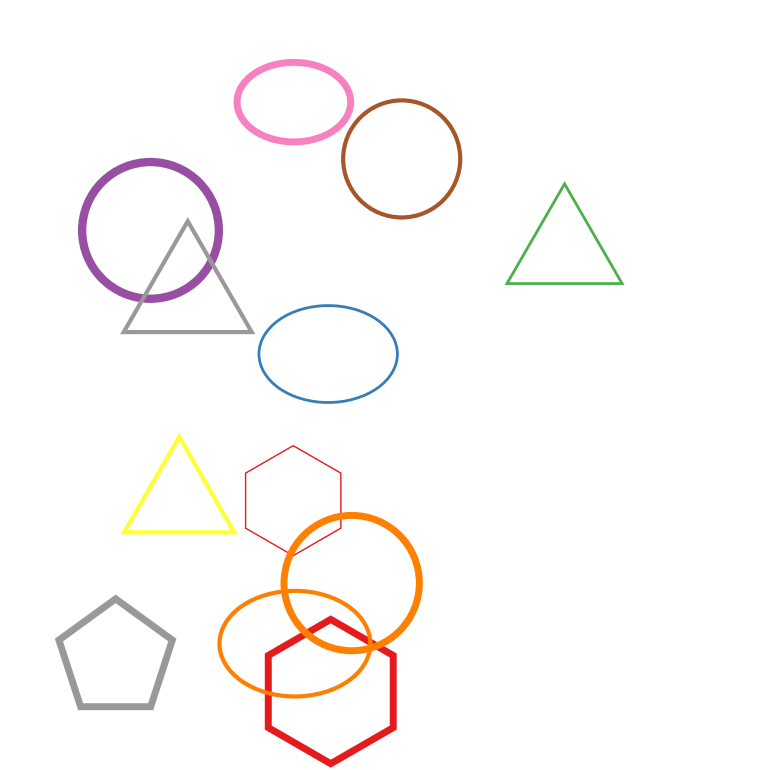[{"shape": "hexagon", "thickness": 0.5, "radius": 0.36, "center": [0.381, 0.35]}, {"shape": "hexagon", "thickness": 2.5, "radius": 0.47, "center": [0.43, 0.102]}, {"shape": "oval", "thickness": 1, "radius": 0.45, "center": [0.426, 0.54]}, {"shape": "triangle", "thickness": 1, "radius": 0.43, "center": [0.733, 0.675]}, {"shape": "circle", "thickness": 3, "radius": 0.44, "center": [0.195, 0.701]}, {"shape": "circle", "thickness": 2.5, "radius": 0.44, "center": [0.457, 0.243]}, {"shape": "oval", "thickness": 1.5, "radius": 0.49, "center": [0.383, 0.164]}, {"shape": "triangle", "thickness": 1.5, "radius": 0.41, "center": [0.233, 0.35]}, {"shape": "circle", "thickness": 1.5, "radius": 0.38, "center": [0.522, 0.794]}, {"shape": "oval", "thickness": 2.5, "radius": 0.37, "center": [0.382, 0.867]}, {"shape": "triangle", "thickness": 1.5, "radius": 0.48, "center": [0.244, 0.617]}, {"shape": "pentagon", "thickness": 2.5, "radius": 0.39, "center": [0.15, 0.145]}]